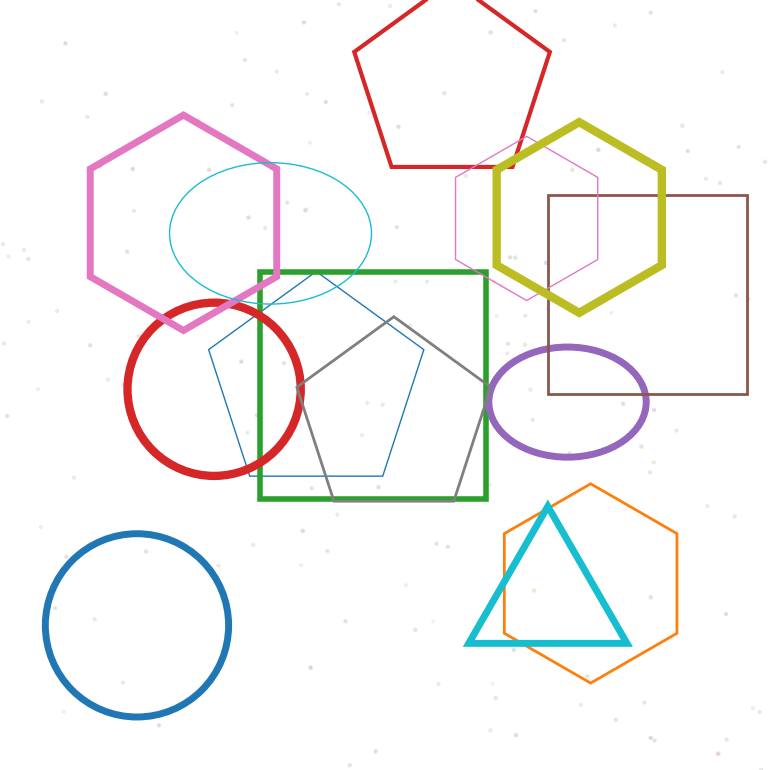[{"shape": "pentagon", "thickness": 0.5, "radius": 0.73, "center": [0.411, 0.5]}, {"shape": "circle", "thickness": 2.5, "radius": 0.6, "center": [0.178, 0.188]}, {"shape": "hexagon", "thickness": 1, "radius": 0.65, "center": [0.767, 0.242]}, {"shape": "square", "thickness": 2, "radius": 0.73, "center": [0.485, 0.499]}, {"shape": "circle", "thickness": 3, "radius": 0.56, "center": [0.278, 0.494]}, {"shape": "pentagon", "thickness": 1.5, "radius": 0.67, "center": [0.587, 0.891]}, {"shape": "oval", "thickness": 2.5, "radius": 0.51, "center": [0.737, 0.478]}, {"shape": "square", "thickness": 1, "radius": 0.65, "center": [0.841, 0.618]}, {"shape": "hexagon", "thickness": 0.5, "radius": 0.53, "center": [0.684, 0.716]}, {"shape": "hexagon", "thickness": 2.5, "radius": 0.7, "center": [0.238, 0.711]}, {"shape": "pentagon", "thickness": 1, "radius": 0.66, "center": [0.511, 0.456]}, {"shape": "hexagon", "thickness": 3, "radius": 0.62, "center": [0.752, 0.718]}, {"shape": "oval", "thickness": 0.5, "radius": 0.66, "center": [0.351, 0.697]}, {"shape": "triangle", "thickness": 2.5, "radius": 0.59, "center": [0.711, 0.224]}]